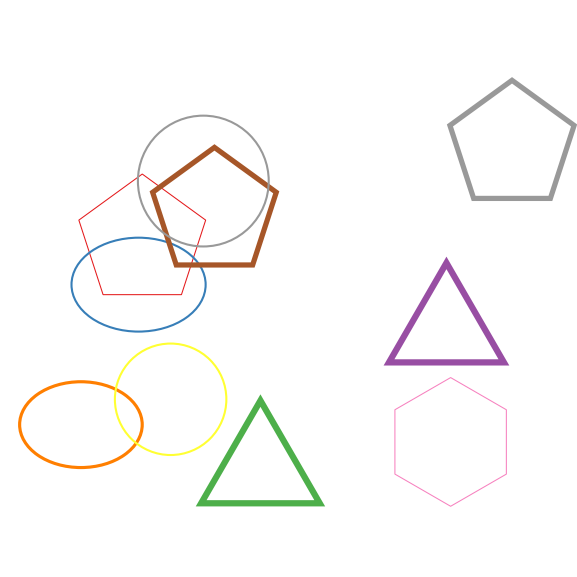[{"shape": "pentagon", "thickness": 0.5, "radius": 0.58, "center": [0.246, 0.582]}, {"shape": "oval", "thickness": 1, "radius": 0.58, "center": [0.24, 0.506]}, {"shape": "triangle", "thickness": 3, "radius": 0.59, "center": [0.451, 0.187]}, {"shape": "triangle", "thickness": 3, "radius": 0.57, "center": [0.773, 0.429]}, {"shape": "oval", "thickness": 1.5, "radius": 0.53, "center": [0.14, 0.264]}, {"shape": "circle", "thickness": 1, "radius": 0.48, "center": [0.295, 0.308]}, {"shape": "pentagon", "thickness": 2.5, "radius": 0.56, "center": [0.371, 0.631]}, {"shape": "hexagon", "thickness": 0.5, "radius": 0.56, "center": [0.78, 0.234]}, {"shape": "circle", "thickness": 1, "radius": 0.57, "center": [0.352, 0.686]}, {"shape": "pentagon", "thickness": 2.5, "radius": 0.57, "center": [0.887, 0.747]}]